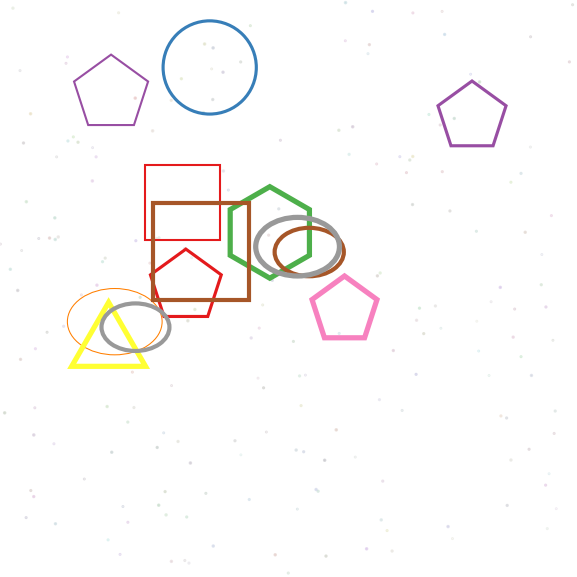[{"shape": "pentagon", "thickness": 1.5, "radius": 0.32, "center": [0.322, 0.503]}, {"shape": "square", "thickness": 1, "radius": 0.33, "center": [0.316, 0.648]}, {"shape": "circle", "thickness": 1.5, "radius": 0.4, "center": [0.363, 0.882]}, {"shape": "hexagon", "thickness": 2.5, "radius": 0.4, "center": [0.467, 0.597]}, {"shape": "pentagon", "thickness": 1.5, "radius": 0.31, "center": [0.817, 0.797]}, {"shape": "pentagon", "thickness": 1, "radius": 0.34, "center": [0.192, 0.837]}, {"shape": "oval", "thickness": 0.5, "radius": 0.41, "center": [0.199, 0.442]}, {"shape": "triangle", "thickness": 2.5, "radius": 0.37, "center": [0.188, 0.402]}, {"shape": "oval", "thickness": 2, "radius": 0.3, "center": [0.535, 0.563]}, {"shape": "square", "thickness": 2, "radius": 0.42, "center": [0.348, 0.564]}, {"shape": "pentagon", "thickness": 2.5, "radius": 0.3, "center": [0.597, 0.462]}, {"shape": "oval", "thickness": 2.5, "radius": 0.36, "center": [0.515, 0.572]}, {"shape": "oval", "thickness": 2, "radius": 0.29, "center": [0.235, 0.433]}]